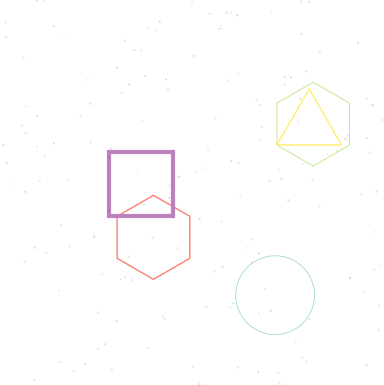[{"shape": "circle", "thickness": 0.5, "radius": 0.51, "center": [0.715, 0.233]}, {"shape": "hexagon", "thickness": 1, "radius": 0.55, "center": [0.399, 0.384]}, {"shape": "hexagon", "thickness": 0.5, "radius": 0.54, "center": [0.814, 0.678]}, {"shape": "square", "thickness": 3, "radius": 0.41, "center": [0.367, 0.522]}, {"shape": "triangle", "thickness": 1, "radius": 0.48, "center": [0.803, 0.672]}]